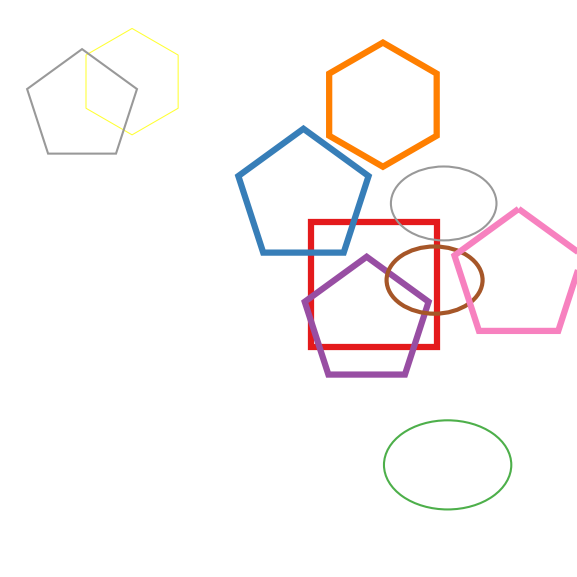[{"shape": "square", "thickness": 3, "radius": 0.54, "center": [0.648, 0.507]}, {"shape": "pentagon", "thickness": 3, "radius": 0.59, "center": [0.525, 0.658]}, {"shape": "oval", "thickness": 1, "radius": 0.55, "center": [0.775, 0.194]}, {"shape": "pentagon", "thickness": 3, "radius": 0.56, "center": [0.635, 0.442]}, {"shape": "hexagon", "thickness": 3, "radius": 0.54, "center": [0.663, 0.818]}, {"shape": "hexagon", "thickness": 0.5, "radius": 0.46, "center": [0.229, 0.858]}, {"shape": "oval", "thickness": 2, "radius": 0.42, "center": [0.753, 0.514]}, {"shape": "pentagon", "thickness": 3, "radius": 0.58, "center": [0.898, 0.521]}, {"shape": "pentagon", "thickness": 1, "radius": 0.5, "center": [0.142, 0.814]}, {"shape": "oval", "thickness": 1, "radius": 0.46, "center": [0.768, 0.647]}]